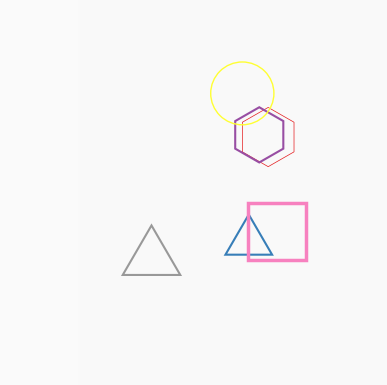[{"shape": "hexagon", "thickness": 0.5, "radius": 0.38, "center": [0.692, 0.644]}, {"shape": "triangle", "thickness": 1.5, "radius": 0.35, "center": [0.642, 0.373]}, {"shape": "hexagon", "thickness": 1.5, "radius": 0.36, "center": [0.669, 0.65]}, {"shape": "circle", "thickness": 1, "radius": 0.41, "center": [0.625, 0.757]}, {"shape": "square", "thickness": 2.5, "radius": 0.37, "center": [0.715, 0.4]}, {"shape": "triangle", "thickness": 1.5, "radius": 0.43, "center": [0.391, 0.329]}]